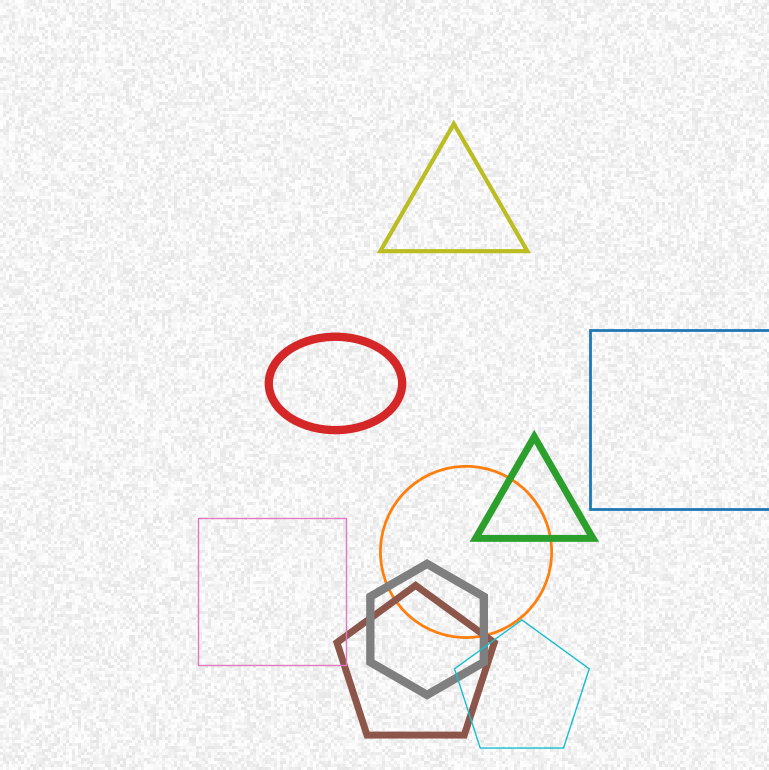[{"shape": "square", "thickness": 1, "radius": 0.58, "center": [0.883, 0.455]}, {"shape": "circle", "thickness": 1, "radius": 0.56, "center": [0.605, 0.283]}, {"shape": "triangle", "thickness": 2.5, "radius": 0.44, "center": [0.694, 0.345]}, {"shape": "oval", "thickness": 3, "radius": 0.43, "center": [0.436, 0.502]}, {"shape": "pentagon", "thickness": 2.5, "radius": 0.54, "center": [0.54, 0.132]}, {"shape": "square", "thickness": 0.5, "radius": 0.48, "center": [0.353, 0.231]}, {"shape": "hexagon", "thickness": 3, "radius": 0.43, "center": [0.555, 0.183]}, {"shape": "triangle", "thickness": 1.5, "radius": 0.55, "center": [0.589, 0.729]}, {"shape": "pentagon", "thickness": 0.5, "radius": 0.46, "center": [0.678, 0.103]}]